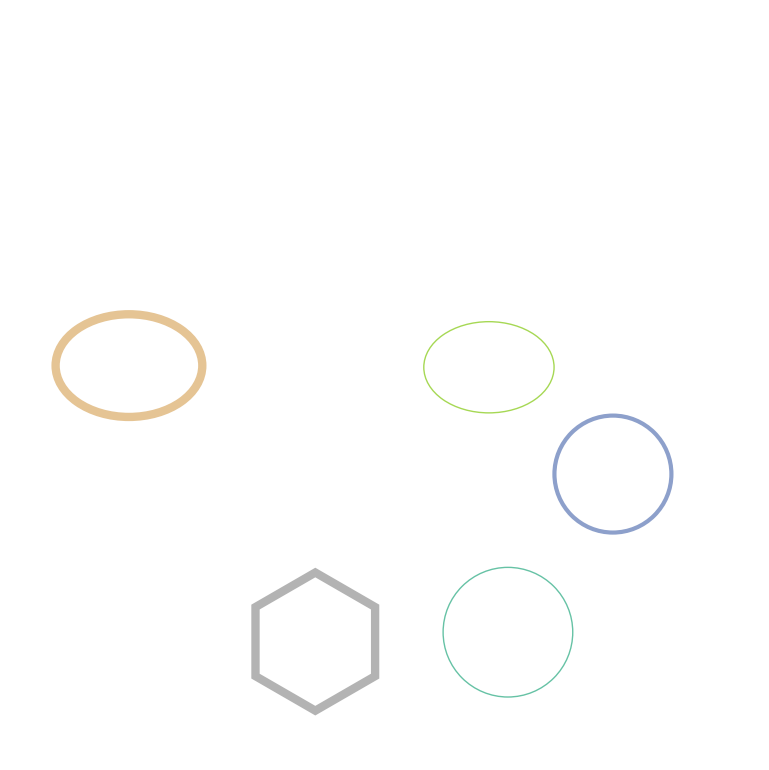[{"shape": "circle", "thickness": 0.5, "radius": 0.42, "center": [0.66, 0.179]}, {"shape": "circle", "thickness": 1.5, "radius": 0.38, "center": [0.796, 0.384]}, {"shape": "oval", "thickness": 0.5, "radius": 0.42, "center": [0.635, 0.523]}, {"shape": "oval", "thickness": 3, "radius": 0.48, "center": [0.167, 0.525]}, {"shape": "hexagon", "thickness": 3, "radius": 0.45, "center": [0.409, 0.167]}]